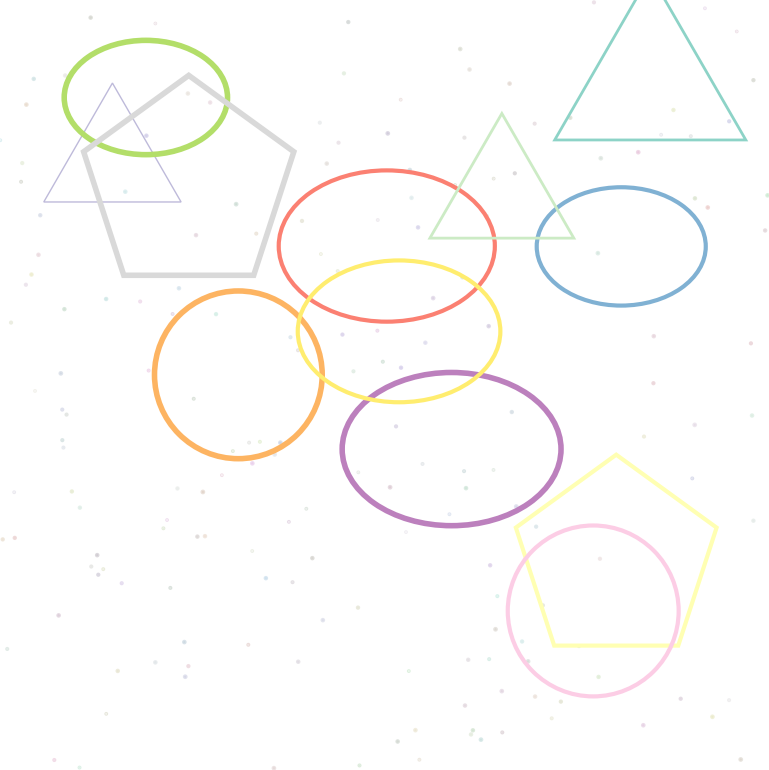[{"shape": "triangle", "thickness": 1, "radius": 0.72, "center": [0.844, 0.89]}, {"shape": "pentagon", "thickness": 1.5, "radius": 0.69, "center": [0.8, 0.272]}, {"shape": "triangle", "thickness": 0.5, "radius": 0.51, "center": [0.146, 0.789]}, {"shape": "oval", "thickness": 1.5, "radius": 0.7, "center": [0.502, 0.68]}, {"shape": "oval", "thickness": 1.5, "radius": 0.55, "center": [0.807, 0.68]}, {"shape": "circle", "thickness": 2, "radius": 0.54, "center": [0.31, 0.513]}, {"shape": "oval", "thickness": 2, "radius": 0.53, "center": [0.189, 0.873]}, {"shape": "circle", "thickness": 1.5, "radius": 0.55, "center": [0.77, 0.207]}, {"shape": "pentagon", "thickness": 2, "radius": 0.72, "center": [0.245, 0.759]}, {"shape": "oval", "thickness": 2, "radius": 0.71, "center": [0.586, 0.417]}, {"shape": "triangle", "thickness": 1, "radius": 0.54, "center": [0.652, 0.745]}, {"shape": "oval", "thickness": 1.5, "radius": 0.66, "center": [0.518, 0.57]}]